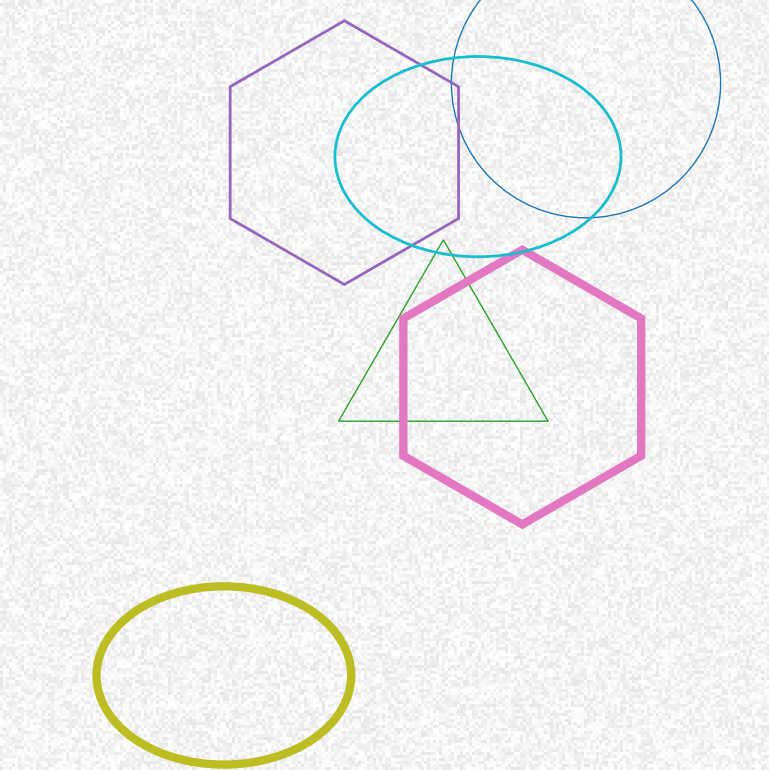[{"shape": "circle", "thickness": 0.5, "radius": 0.87, "center": [0.761, 0.892]}, {"shape": "triangle", "thickness": 0.5, "radius": 0.79, "center": [0.576, 0.532]}, {"shape": "hexagon", "thickness": 1, "radius": 0.86, "center": [0.447, 0.802]}, {"shape": "hexagon", "thickness": 3, "radius": 0.89, "center": [0.678, 0.497]}, {"shape": "oval", "thickness": 3, "radius": 0.83, "center": [0.291, 0.123]}, {"shape": "oval", "thickness": 1, "radius": 0.93, "center": [0.621, 0.797]}]